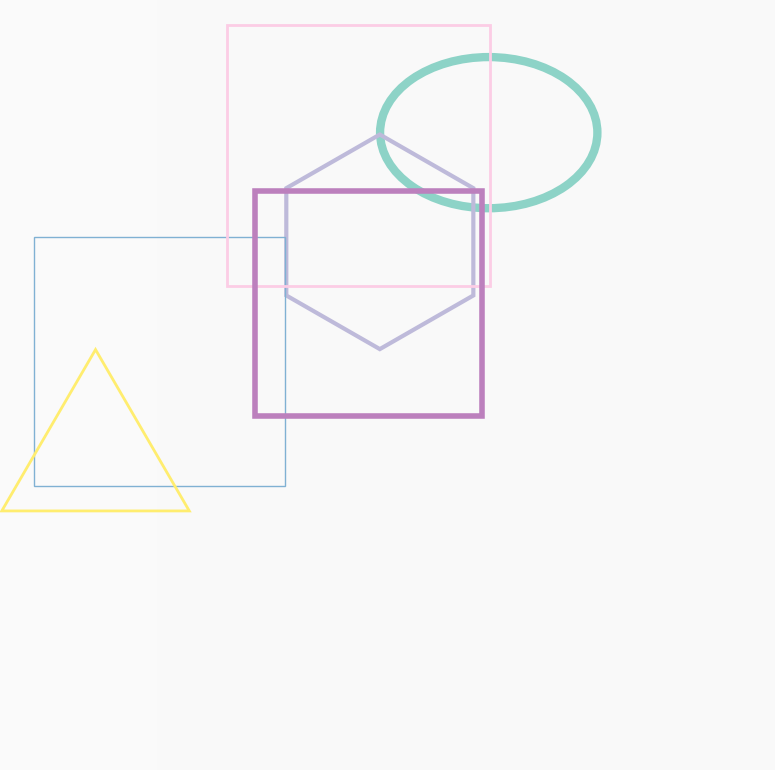[{"shape": "oval", "thickness": 3, "radius": 0.7, "center": [0.631, 0.828]}, {"shape": "hexagon", "thickness": 1.5, "radius": 0.7, "center": [0.49, 0.686]}, {"shape": "square", "thickness": 0.5, "radius": 0.81, "center": [0.206, 0.53]}, {"shape": "square", "thickness": 1, "radius": 0.85, "center": [0.463, 0.798]}, {"shape": "square", "thickness": 2, "radius": 0.73, "center": [0.475, 0.606]}, {"shape": "triangle", "thickness": 1, "radius": 0.7, "center": [0.123, 0.406]}]